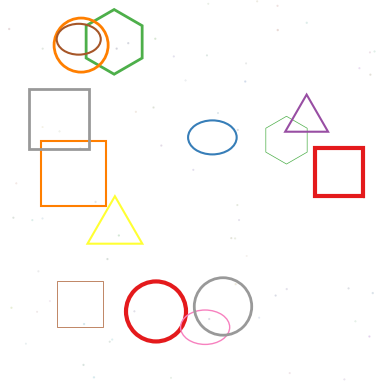[{"shape": "square", "thickness": 3, "radius": 0.31, "center": [0.881, 0.554]}, {"shape": "circle", "thickness": 3, "radius": 0.39, "center": [0.405, 0.191]}, {"shape": "oval", "thickness": 1.5, "radius": 0.32, "center": [0.552, 0.643]}, {"shape": "hexagon", "thickness": 0.5, "radius": 0.31, "center": [0.744, 0.636]}, {"shape": "hexagon", "thickness": 2, "radius": 0.42, "center": [0.296, 0.891]}, {"shape": "triangle", "thickness": 1.5, "radius": 0.32, "center": [0.796, 0.69]}, {"shape": "square", "thickness": 1.5, "radius": 0.42, "center": [0.192, 0.55]}, {"shape": "circle", "thickness": 2, "radius": 0.35, "center": [0.211, 0.883]}, {"shape": "triangle", "thickness": 1.5, "radius": 0.41, "center": [0.298, 0.408]}, {"shape": "square", "thickness": 0.5, "radius": 0.3, "center": [0.208, 0.209]}, {"shape": "oval", "thickness": 1.5, "radius": 0.29, "center": [0.204, 0.898]}, {"shape": "oval", "thickness": 1, "radius": 0.32, "center": [0.533, 0.15]}, {"shape": "square", "thickness": 2, "radius": 0.39, "center": [0.154, 0.69]}, {"shape": "circle", "thickness": 2, "radius": 0.37, "center": [0.579, 0.204]}]